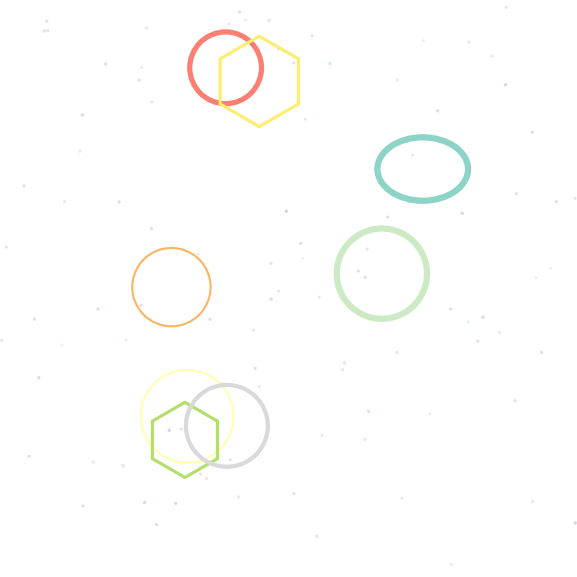[{"shape": "oval", "thickness": 3, "radius": 0.39, "center": [0.732, 0.706]}, {"shape": "circle", "thickness": 1, "radius": 0.4, "center": [0.324, 0.278]}, {"shape": "circle", "thickness": 2.5, "radius": 0.31, "center": [0.391, 0.882]}, {"shape": "circle", "thickness": 1, "radius": 0.34, "center": [0.297, 0.502]}, {"shape": "hexagon", "thickness": 1.5, "radius": 0.33, "center": [0.32, 0.237]}, {"shape": "circle", "thickness": 2, "radius": 0.35, "center": [0.393, 0.262]}, {"shape": "circle", "thickness": 3, "radius": 0.39, "center": [0.661, 0.525]}, {"shape": "hexagon", "thickness": 1.5, "radius": 0.39, "center": [0.449, 0.858]}]